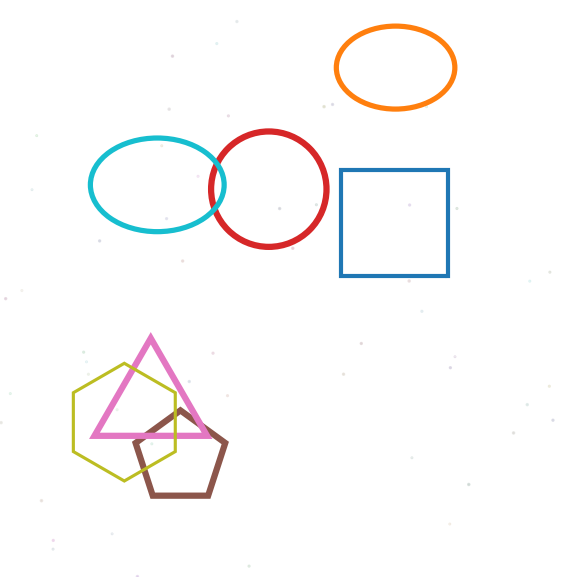[{"shape": "square", "thickness": 2, "radius": 0.46, "center": [0.683, 0.614]}, {"shape": "oval", "thickness": 2.5, "radius": 0.51, "center": [0.685, 0.882]}, {"shape": "circle", "thickness": 3, "radius": 0.5, "center": [0.465, 0.672]}, {"shape": "pentagon", "thickness": 3, "radius": 0.41, "center": [0.312, 0.207]}, {"shape": "triangle", "thickness": 3, "radius": 0.56, "center": [0.261, 0.301]}, {"shape": "hexagon", "thickness": 1.5, "radius": 0.51, "center": [0.215, 0.268]}, {"shape": "oval", "thickness": 2.5, "radius": 0.58, "center": [0.272, 0.679]}]